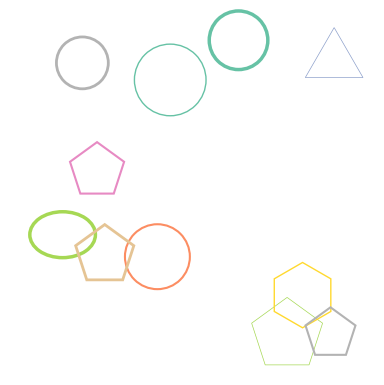[{"shape": "circle", "thickness": 1, "radius": 0.47, "center": [0.442, 0.792]}, {"shape": "circle", "thickness": 2.5, "radius": 0.38, "center": [0.62, 0.895]}, {"shape": "circle", "thickness": 1.5, "radius": 0.42, "center": [0.409, 0.333]}, {"shape": "triangle", "thickness": 0.5, "radius": 0.43, "center": [0.868, 0.842]}, {"shape": "pentagon", "thickness": 1.5, "radius": 0.37, "center": [0.252, 0.557]}, {"shape": "oval", "thickness": 2.5, "radius": 0.43, "center": [0.163, 0.39]}, {"shape": "pentagon", "thickness": 0.5, "radius": 0.48, "center": [0.746, 0.131]}, {"shape": "hexagon", "thickness": 1, "radius": 0.42, "center": [0.786, 0.233]}, {"shape": "pentagon", "thickness": 2, "radius": 0.4, "center": [0.272, 0.337]}, {"shape": "pentagon", "thickness": 1.5, "radius": 0.34, "center": [0.858, 0.134]}, {"shape": "circle", "thickness": 2, "radius": 0.34, "center": [0.214, 0.837]}]